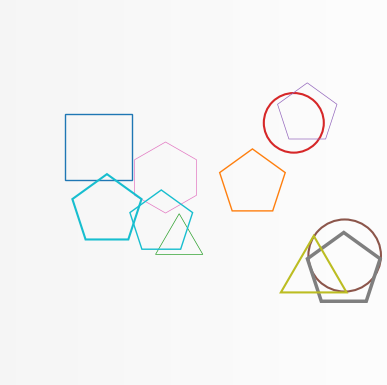[{"shape": "square", "thickness": 1, "radius": 0.43, "center": [0.254, 0.619]}, {"shape": "pentagon", "thickness": 1, "radius": 0.44, "center": [0.651, 0.524]}, {"shape": "triangle", "thickness": 0.5, "radius": 0.35, "center": [0.462, 0.374]}, {"shape": "circle", "thickness": 1.5, "radius": 0.39, "center": [0.758, 0.681]}, {"shape": "pentagon", "thickness": 0.5, "radius": 0.4, "center": [0.793, 0.704]}, {"shape": "circle", "thickness": 1.5, "radius": 0.47, "center": [0.889, 0.336]}, {"shape": "hexagon", "thickness": 0.5, "radius": 0.46, "center": [0.427, 0.539]}, {"shape": "pentagon", "thickness": 2.5, "radius": 0.49, "center": [0.887, 0.297]}, {"shape": "triangle", "thickness": 1.5, "radius": 0.49, "center": [0.81, 0.289]}, {"shape": "pentagon", "thickness": 1, "radius": 0.43, "center": [0.416, 0.422]}, {"shape": "pentagon", "thickness": 1.5, "radius": 0.47, "center": [0.276, 0.454]}]